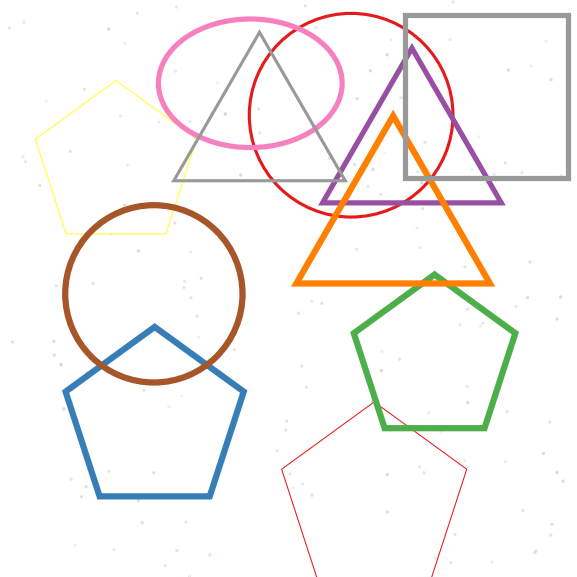[{"shape": "pentagon", "thickness": 0.5, "radius": 0.84, "center": [0.648, 0.135]}, {"shape": "circle", "thickness": 1.5, "radius": 0.88, "center": [0.608, 0.8]}, {"shape": "pentagon", "thickness": 3, "radius": 0.81, "center": [0.268, 0.271]}, {"shape": "pentagon", "thickness": 3, "radius": 0.74, "center": [0.753, 0.377]}, {"shape": "triangle", "thickness": 2.5, "radius": 0.89, "center": [0.713, 0.737]}, {"shape": "triangle", "thickness": 3, "radius": 0.97, "center": [0.681, 0.605]}, {"shape": "pentagon", "thickness": 0.5, "radius": 0.73, "center": [0.201, 0.713]}, {"shape": "circle", "thickness": 3, "radius": 0.77, "center": [0.266, 0.49]}, {"shape": "oval", "thickness": 2.5, "radius": 0.8, "center": [0.433, 0.855]}, {"shape": "triangle", "thickness": 1.5, "radius": 0.86, "center": [0.449, 0.772]}, {"shape": "square", "thickness": 2.5, "radius": 0.71, "center": [0.843, 0.832]}]